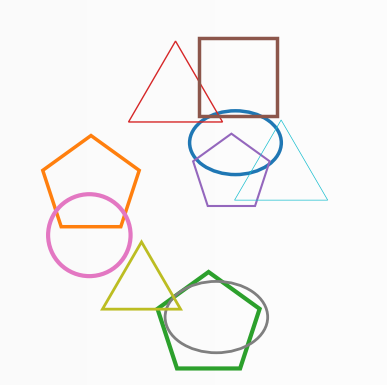[{"shape": "oval", "thickness": 2.5, "radius": 0.59, "center": [0.608, 0.629]}, {"shape": "pentagon", "thickness": 2.5, "radius": 0.65, "center": [0.235, 0.517]}, {"shape": "pentagon", "thickness": 3, "radius": 0.69, "center": [0.538, 0.155]}, {"shape": "triangle", "thickness": 1, "radius": 0.7, "center": [0.453, 0.753]}, {"shape": "pentagon", "thickness": 1.5, "radius": 0.52, "center": [0.597, 0.549]}, {"shape": "square", "thickness": 2.5, "radius": 0.51, "center": [0.614, 0.8]}, {"shape": "circle", "thickness": 3, "radius": 0.53, "center": [0.231, 0.389]}, {"shape": "oval", "thickness": 2, "radius": 0.66, "center": [0.558, 0.176]}, {"shape": "triangle", "thickness": 2, "radius": 0.58, "center": [0.365, 0.255]}, {"shape": "triangle", "thickness": 0.5, "radius": 0.69, "center": [0.726, 0.55]}]